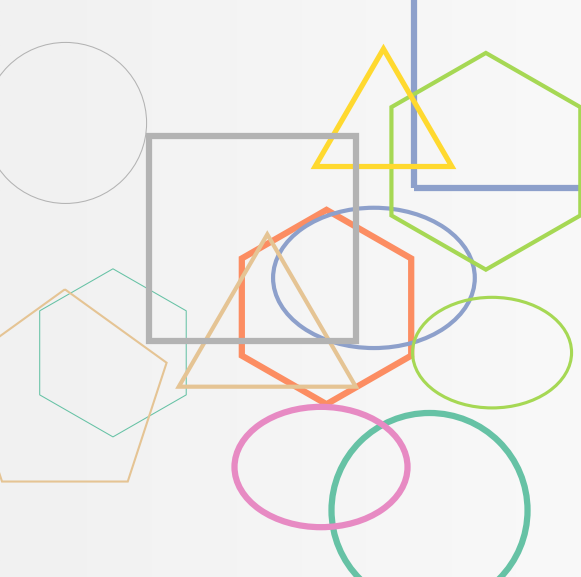[{"shape": "circle", "thickness": 3, "radius": 0.84, "center": [0.739, 0.115]}, {"shape": "hexagon", "thickness": 0.5, "radius": 0.73, "center": [0.194, 0.388]}, {"shape": "hexagon", "thickness": 3, "radius": 0.84, "center": [0.562, 0.467]}, {"shape": "oval", "thickness": 2, "radius": 0.87, "center": [0.643, 0.518]}, {"shape": "square", "thickness": 3, "radius": 0.9, "center": [0.893, 0.854]}, {"shape": "oval", "thickness": 3, "radius": 0.74, "center": [0.552, 0.19]}, {"shape": "oval", "thickness": 1.5, "radius": 0.68, "center": [0.847, 0.389]}, {"shape": "hexagon", "thickness": 2, "radius": 0.94, "center": [0.836, 0.72]}, {"shape": "triangle", "thickness": 2.5, "radius": 0.68, "center": [0.66, 0.779]}, {"shape": "pentagon", "thickness": 1, "radius": 0.92, "center": [0.112, 0.314]}, {"shape": "triangle", "thickness": 2, "radius": 0.88, "center": [0.46, 0.417]}, {"shape": "circle", "thickness": 0.5, "radius": 0.7, "center": [0.113, 0.786]}, {"shape": "square", "thickness": 3, "radius": 0.89, "center": [0.434, 0.586]}]